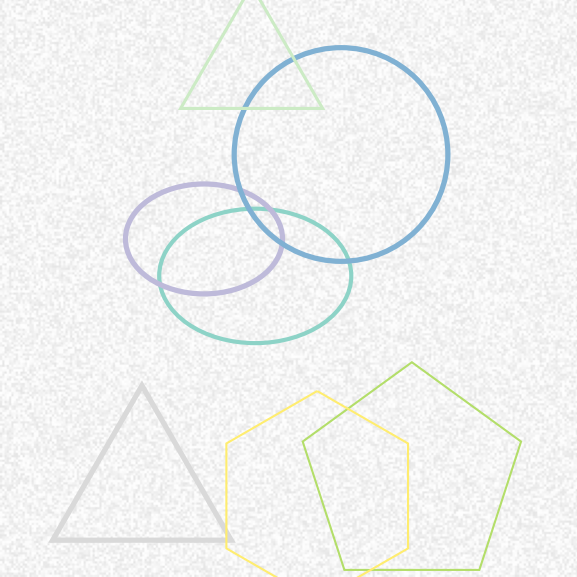[{"shape": "oval", "thickness": 2, "radius": 0.83, "center": [0.442, 0.521]}, {"shape": "oval", "thickness": 2.5, "radius": 0.68, "center": [0.353, 0.585]}, {"shape": "circle", "thickness": 2.5, "radius": 0.93, "center": [0.591, 0.732]}, {"shape": "pentagon", "thickness": 1, "radius": 0.99, "center": [0.713, 0.173]}, {"shape": "triangle", "thickness": 2.5, "radius": 0.89, "center": [0.246, 0.153]}, {"shape": "triangle", "thickness": 1.5, "radius": 0.71, "center": [0.436, 0.882]}, {"shape": "hexagon", "thickness": 1, "radius": 0.91, "center": [0.549, 0.14]}]